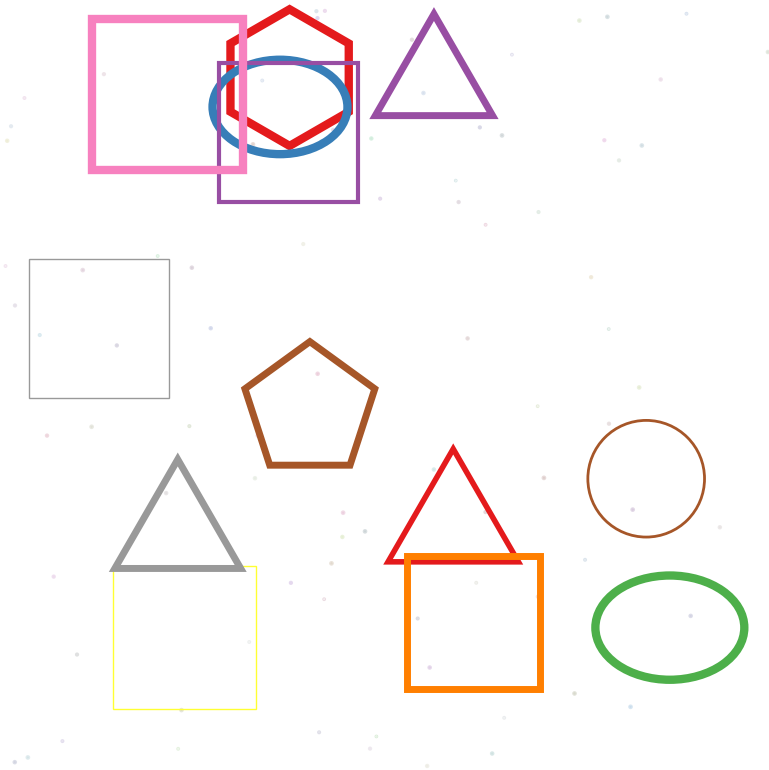[{"shape": "triangle", "thickness": 2, "radius": 0.49, "center": [0.589, 0.319]}, {"shape": "hexagon", "thickness": 3, "radius": 0.44, "center": [0.376, 0.899]}, {"shape": "oval", "thickness": 3, "radius": 0.44, "center": [0.364, 0.861]}, {"shape": "oval", "thickness": 3, "radius": 0.48, "center": [0.87, 0.185]}, {"shape": "square", "thickness": 1.5, "radius": 0.45, "center": [0.375, 0.828]}, {"shape": "triangle", "thickness": 2.5, "radius": 0.44, "center": [0.564, 0.894]}, {"shape": "square", "thickness": 2.5, "radius": 0.43, "center": [0.615, 0.191]}, {"shape": "square", "thickness": 0.5, "radius": 0.46, "center": [0.24, 0.172]}, {"shape": "pentagon", "thickness": 2.5, "radius": 0.44, "center": [0.402, 0.468]}, {"shape": "circle", "thickness": 1, "radius": 0.38, "center": [0.839, 0.378]}, {"shape": "square", "thickness": 3, "radius": 0.49, "center": [0.218, 0.877]}, {"shape": "square", "thickness": 0.5, "radius": 0.45, "center": [0.129, 0.573]}, {"shape": "triangle", "thickness": 2.5, "radius": 0.47, "center": [0.231, 0.309]}]